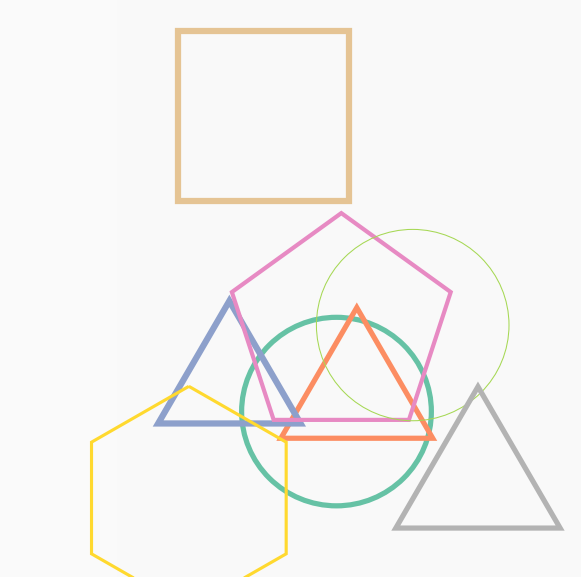[{"shape": "circle", "thickness": 2.5, "radius": 0.82, "center": [0.579, 0.286]}, {"shape": "triangle", "thickness": 2.5, "radius": 0.75, "center": [0.614, 0.316]}, {"shape": "triangle", "thickness": 3, "radius": 0.71, "center": [0.395, 0.337]}, {"shape": "pentagon", "thickness": 2, "radius": 0.99, "center": [0.587, 0.432]}, {"shape": "circle", "thickness": 0.5, "radius": 0.83, "center": [0.71, 0.436]}, {"shape": "hexagon", "thickness": 1.5, "radius": 0.97, "center": [0.325, 0.137]}, {"shape": "square", "thickness": 3, "radius": 0.73, "center": [0.453, 0.798]}, {"shape": "triangle", "thickness": 2.5, "radius": 0.82, "center": [0.822, 0.166]}]